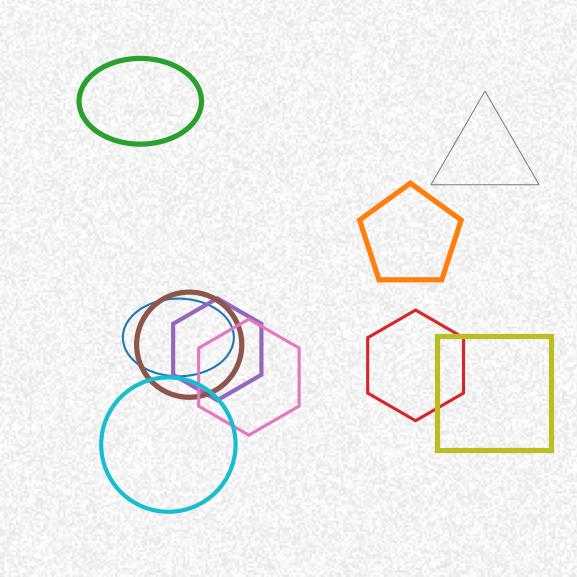[{"shape": "oval", "thickness": 1, "radius": 0.48, "center": [0.309, 0.415]}, {"shape": "pentagon", "thickness": 2.5, "radius": 0.46, "center": [0.711, 0.589]}, {"shape": "oval", "thickness": 2.5, "radius": 0.53, "center": [0.243, 0.824]}, {"shape": "hexagon", "thickness": 1.5, "radius": 0.48, "center": [0.72, 0.366]}, {"shape": "hexagon", "thickness": 2, "radius": 0.44, "center": [0.376, 0.394]}, {"shape": "circle", "thickness": 2.5, "radius": 0.46, "center": [0.328, 0.402]}, {"shape": "hexagon", "thickness": 1.5, "radius": 0.5, "center": [0.431, 0.346]}, {"shape": "triangle", "thickness": 0.5, "radius": 0.54, "center": [0.84, 0.733]}, {"shape": "square", "thickness": 2.5, "radius": 0.49, "center": [0.856, 0.319]}, {"shape": "circle", "thickness": 2, "radius": 0.58, "center": [0.292, 0.229]}]